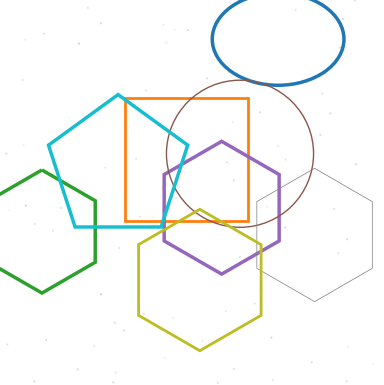[{"shape": "oval", "thickness": 2.5, "radius": 0.86, "center": [0.722, 0.898]}, {"shape": "square", "thickness": 2, "radius": 0.8, "center": [0.484, 0.586]}, {"shape": "hexagon", "thickness": 2.5, "radius": 0.8, "center": [0.109, 0.399]}, {"shape": "hexagon", "thickness": 2.5, "radius": 0.86, "center": [0.576, 0.46]}, {"shape": "circle", "thickness": 1, "radius": 0.96, "center": [0.623, 0.601]}, {"shape": "hexagon", "thickness": 0.5, "radius": 0.87, "center": [0.817, 0.39]}, {"shape": "hexagon", "thickness": 2, "radius": 0.92, "center": [0.519, 0.273]}, {"shape": "pentagon", "thickness": 2.5, "radius": 0.95, "center": [0.307, 0.564]}]